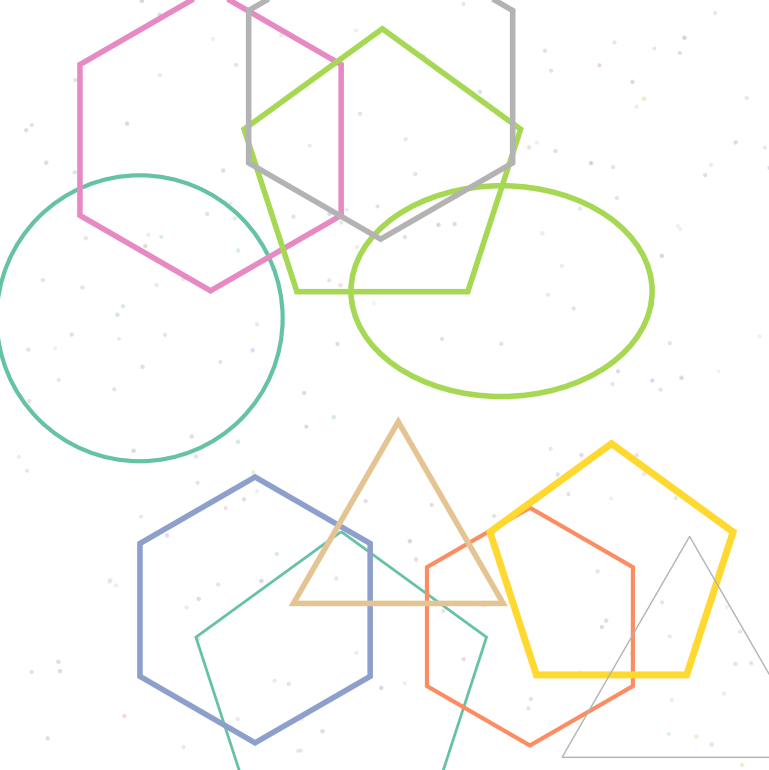[{"shape": "circle", "thickness": 1.5, "radius": 0.93, "center": [0.181, 0.587]}, {"shape": "pentagon", "thickness": 1, "radius": 0.99, "center": [0.443, 0.111]}, {"shape": "hexagon", "thickness": 1.5, "radius": 0.77, "center": [0.688, 0.186]}, {"shape": "hexagon", "thickness": 2, "radius": 0.86, "center": [0.331, 0.208]}, {"shape": "hexagon", "thickness": 2, "radius": 0.98, "center": [0.273, 0.818]}, {"shape": "oval", "thickness": 2, "radius": 0.98, "center": [0.651, 0.622]}, {"shape": "pentagon", "thickness": 2, "radius": 0.94, "center": [0.497, 0.774]}, {"shape": "pentagon", "thickness": 2.5, "radius": 0.83, "center": [0.794, 0.258]}, {"shape": "triangle", "thickness": 2, "radius": 0.79, "center": [0.517, 0.295]}, {"shape": "triangle", "thickness": 0.5, "radius": 0.96, "center": [0.896, 0.112]}, {"shape": "hexagon", "thickness": 2, "radius": 0.99, "center": [0.494, 0.887]}]